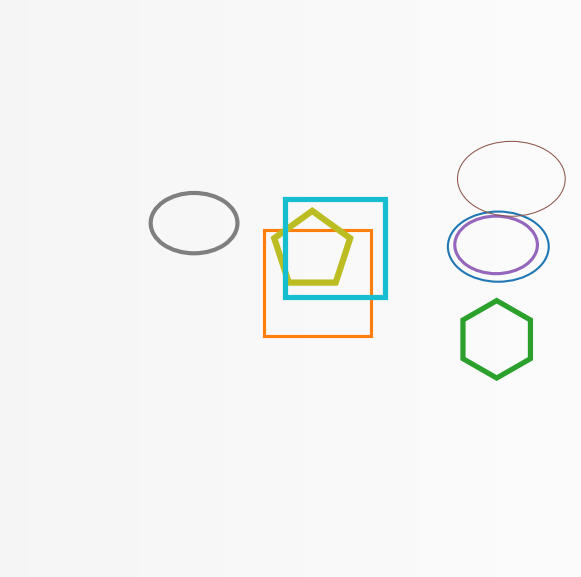[{"shape": "oval", "thickness": 1, "radius": 0.43, "center": [0.857, 0.572]}, {"shape": "square", "thickness": 1.5, "radius": 0.46, "center": [0.547, 0.51]}, {"shape": "hexagon", "thickness": 2.5, "radius": 0.34, "center": [0.855, 0.412]}, {"shape": "oval", "thickness": 1.5, "radius": 0.36, "center": [0.853, 0.575]}, {"shape": "oval", "thickness": 0.5, "radius": 0.46, "center": [0.88, 0.69]}, {"shape": "oval", "thickness": 2, "radius": 0.37, "center": [0.334, 0.613]}, {"shape": "pentagon", "thickness": 3, "radius": 0.34, "center": [0.537, 0.565]}, {"shape": "square", "thickness": 2.5, "radius": 0.43, "center": [0.576, 0.569]}]